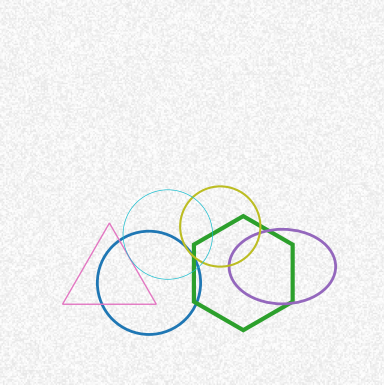[{"shape": "circle", "thickness": 2, "radius": 0.67, "center": [0.387, 0.265]}, {"shape": "hexagon", "thickness": 3, "radius": 0.74, "center": [0.632, 0.291]}, {"shape": "oval", "thickness": 2, "radius": 0.69, "center": [0.733, 0.308]}, {"shape": "triangle", "thickness": 1, "radius": 0.7, "center": [0.284, 0.28]}, {"shape": "circle", "thickness": 1.5, "radius": 0.52, "center": [0.572, 0.412]}, {"shape": "circle", "thickness": 0.5, "radius": 0.58, "center": [0.436, 0.391]}]